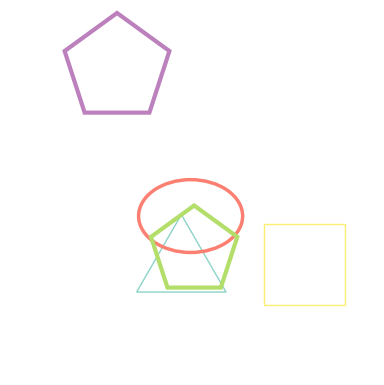[{"shape": "triangle", "thickness": 1, "radius": 0.67, "center": [0.471, 0.308]}, {"shape": "oval", "thickness": 2.5, "radius": 0.68, "center": [0.495, 0.439]}, {"shape": "pentagon", "thickness": 3, "radius": 0.59, "center": [0.504, 0.348]}, {"shape": "pentagon", "thickness": 3, "radius": 0.72, "center": [0.304, 0.823]}, {"shape": "square", "thickness": 1, "radius": 0.53, "center": [0.791, 0.314]}]